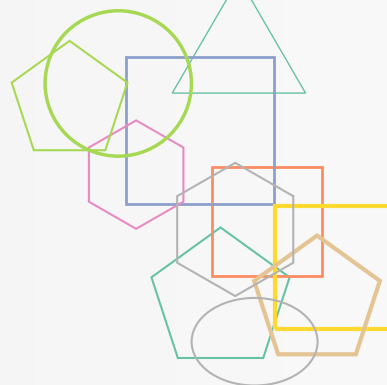[{"shape": "pentagon", "thickness": 1.5, "radius": 0.94, "center": [0.569, 0.222]}, {"shape": "triangle", "thickness": 1, "radius": 0.99, "center": [0.617, 0.858]}, {"shape": "square", "thickness": 2, "radius": 0.71, "center": [0.689, 0.425]}, {"shape": "square", "thickness": 2, "radius": 0.95, "center": [0.517, 0.661]}, {"shape": "hexagon", "thickness": 1.5, "radius": 0.7, "center": [0.351, 0.546]}, {"shape": "pentagon", "thickness": 1.5, "radius": 0.79, "center": [0.18, 0.737]}, {"shape": "circle", "thickness": 2.5, "radius": 0.94, "center": [0.305, 0.783]}, {"shape": "square", "thickness": 3, "radius": 0.8, "center": [0.869, 0.305]}, {"shape": "pentagon", "thickness": 3, "radius": 0.85, "center": [0.818, 0.218]}, {"shape": "oval", "thickness": 1.5, "radius": 0.81, "center": [0.657, 0.112]}, {"shape": "hexagon", "thickness": 1.5, "radius": 0.86, "center": [0.607, 0.404]}]